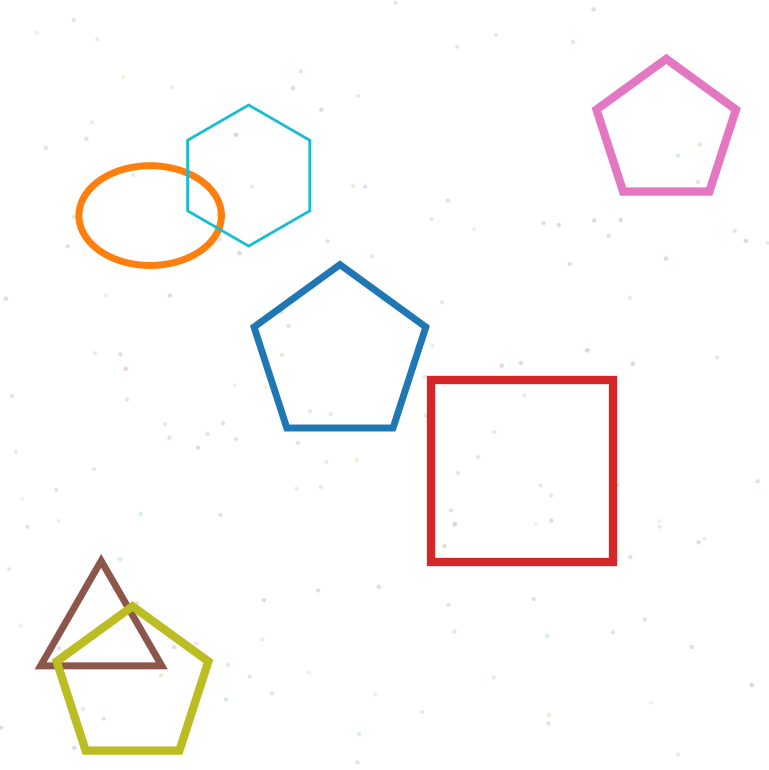[{"shape": "pentagon", "thickness": 2.5, "radius": 0.59, "center": [0.441, 0.539]}, {"shape": "oval", "thickness": 2.5, "radius": 0.46, "center": [0.195, 0.72]}, {"shape": "square", "thickness": 3, "radius": 0.59, "center": [0.678, 0.388]}, {"shape": "triangle", "thickness": 2.5, "radius": 0.45, "center": [0.131, 0.181]}, {"shape": "pentagon", "thickness": 3, "radius": 0.48, "center": [0.865, 0.828]}, {"shape": "pentagon", "thickness": 3, "radius": 0.52, "center": [0.172, 0.109]}, {"shape": "hexagon", "thickness": 1, "radius": 0.46, "center": [0.323, 0.772]}]